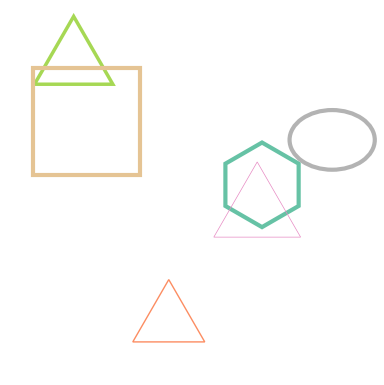[{"shape": "hexagon", "thickness": 3, "radius": 0.55, "center": [0.681, 0.52]}, {"shape": "triangle", "thickness": 1, "radius": 0.54, "center": [0.438, 0.166]}, {"shape": "triangle", "thickness": 0.5, "radius": 0.65, "center": [0.668, 0.449]}, {"shape": "triangle", "thickness": 2.5, "radius": 0.59, "center": [0.191, 0.84]}, {"shape": "square", "thickness": 3, "radius": 0.69, "center": [0.225, 0.685]}, {"shape": "oval", "thickness": 3, "radius": 0.55, "center": [0.863, 0.637]}]